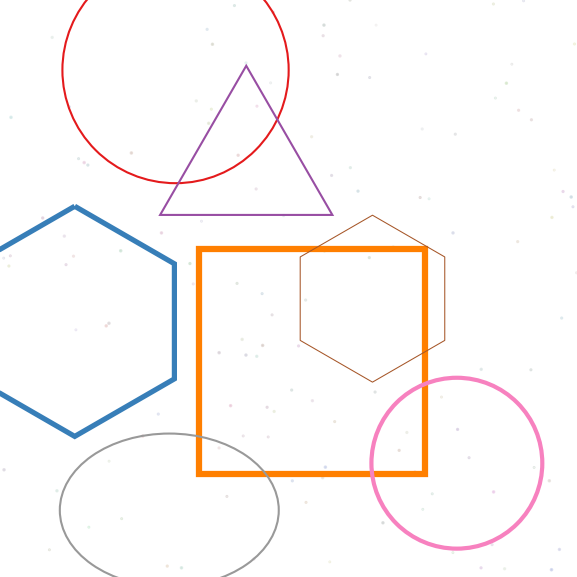[{"shape": "circle", "thickness": 1, "radius": 0.98, "center": [0.304, 0.878]}, {"shape": "hexagon", "thickness": 2.5, "radius": 1.0, "center": [0.129, 0.443]}, {"shape": "triangle", "thickness": 1, "radius": 0.86, "center": [0.426, 0.713]}, {"shape": "square", "thickness": 3, "radius": 0.98, "center": [0.54, 0.373]}, {"shape": "hexagon", "thickness": 0.5, "radius": 0.72, "center": [0.645, 0.482]}, {"shape": "circle", "thickness": 2, "radius": 0.74, "center": [0.791, 0.197]}, {"shape": "oval", "thickness": 1, "radius": 0.95, "center": [0.293, 0.116]}]